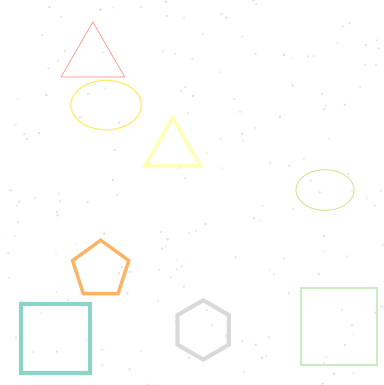[{"shape": "square", "thickness": 3, "radius": 0.45, "center": [0.144, 0.121]}, {"shape": "triangle", "thickness": 2.5, "radius": 0.41, "center": [0.449, 0.611]}, {"shape": "triangle", "thickness": 0.5, "radius": 0.48, "center": [0.241, 0.848]}, {"shape": "pentagon", "thickness": 2.5, "radius": 0.38, "center": [0.262, 0.299]}, {"shape": "oval", "thickness": 0.5, "radius": 0.38, "center": [0.844, 0.506]}, {"shape": "hexagon", "thickness": 3, "radius": 0.38, "center": [0.528, 0.143]}, {"shape": "square", "thickness": 1.5, "radius": 0.5, "center": [0.881, 0.153]}, {"shape": "oval", "thickness": 1, "radius": 0.46, "center": [0.276, 0.727]}]